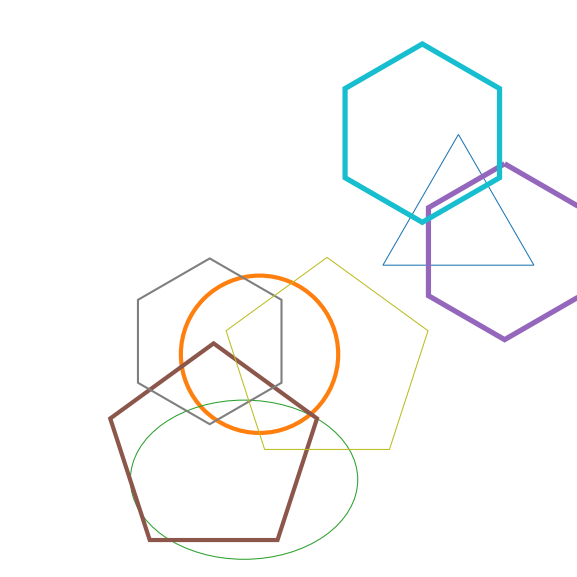[{"shape": "triangle", "thickness": 0.5, "radius": 0.75, "center": [0.794, 0.615]}, {"shape": "circle", "thickness": 2, "radius": 0.68, "center": [0.449, 0.386]}, {"shape": "oval", "thickness": 0.5, "radius": 0.98, "center": [0.423, 0.168]}, {"shape": "hexagon", "thickness": 2.5, "radius": 0.76, "center": [0.874, 0.563]}, {"shape": "pentagon", "thickness": 2, "radius": 0.94, "center": [0.37, 0.216]}, {"shape": "hexagon", "thickness": 1, "radius": 0.72, "center": [0.363, 0.408]}, {"shape": "pentagon", "thickness": 0.5, "radius": 0.92, "center": [0.566, 0.37]}, {"shape": "hexagon", "thickness": 2.5, "radius": 0.77, "center": [0.731, 0.769]}]